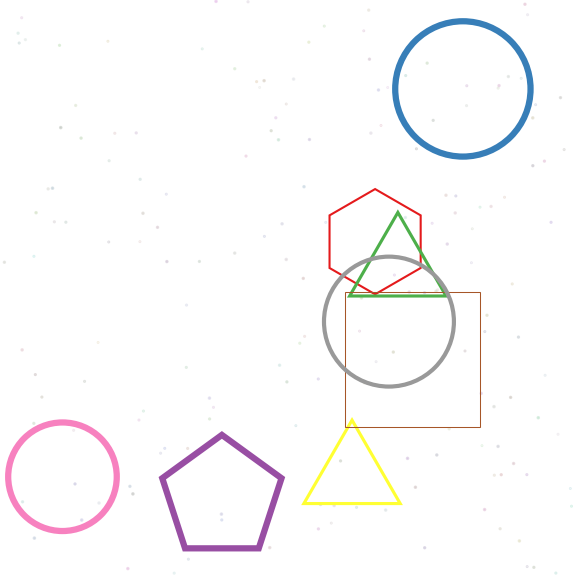[{"shape": "hexagon", "thickness": 1, "radius": 0.46, "center": [0.65, 0.581]}, {"shape": "circle", "thickness": 3, "radius": 0.59, "center": [0.802, 0.845]}, {"shape": "triangle", "thickness": 1.5, "radius": 0.48, "center": [0.689, 0.535]}, {"shape": "pentagon", "thickness": 3, "radius": 0.54, "center": [0.384, 0.137]}, {"shape": "triangle", "thickness": 1.5, "radius": 0.48, "center": [0.61, 0.175]}, {"shape": "square", "thickness": 0.5, "radius": 0.58, "center": [0.714, 0.377]}, {"shape": "circle", "thickness": 3, "radius": 0.47, "center": [0.108, 0.174]}, {"shape": "circle", "thickness": 2, "radius": 0.56, "center": [0.674, 0.442]}]